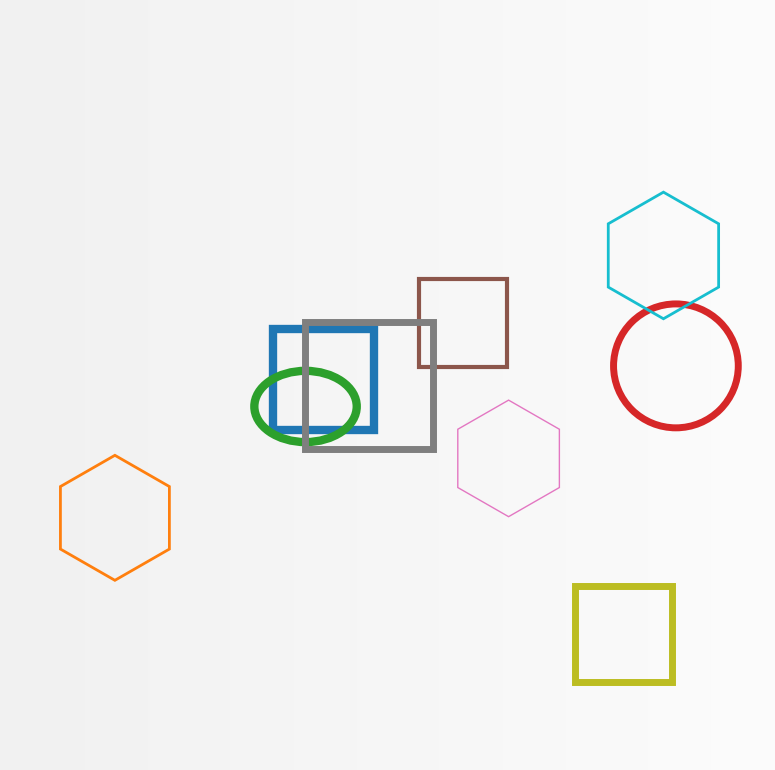[{"shape": "square", "thickness": 3, "radius": 0.33, "center": [0.417, 0.507]}, {"shape": "hexagon", "thickness": 1, "radius": 0.41, "center": [0.148, 0.328]}, {"shape": "oval", "thickness": 3, "radius": 0.33, "center": [0.394, 0.472]}, {"shape": "circle", "thickness": 2.5, "radius": 0.4, "center": [0.872, 0.525]}, {"shape": "square", "thickness": 1.5, "radius": 0.29, "center": [0.597, 0.581]}, {"shape": "hexagon", "thickness": 0.5, "radius": 0.38, "center": [0.656, 0.405]}, {"shape": "square", "thickness": 2.5, "radius": 0.41, "center": [0.476, 0.499]}, {"shape": "square", "thickness": 2.5, "radius": 0.31, "center": [0.804, 0.176]}, {"shape": "hexagon", "thickness": 1, "radius": 0.41, "center": [0.856, 0.668]}]